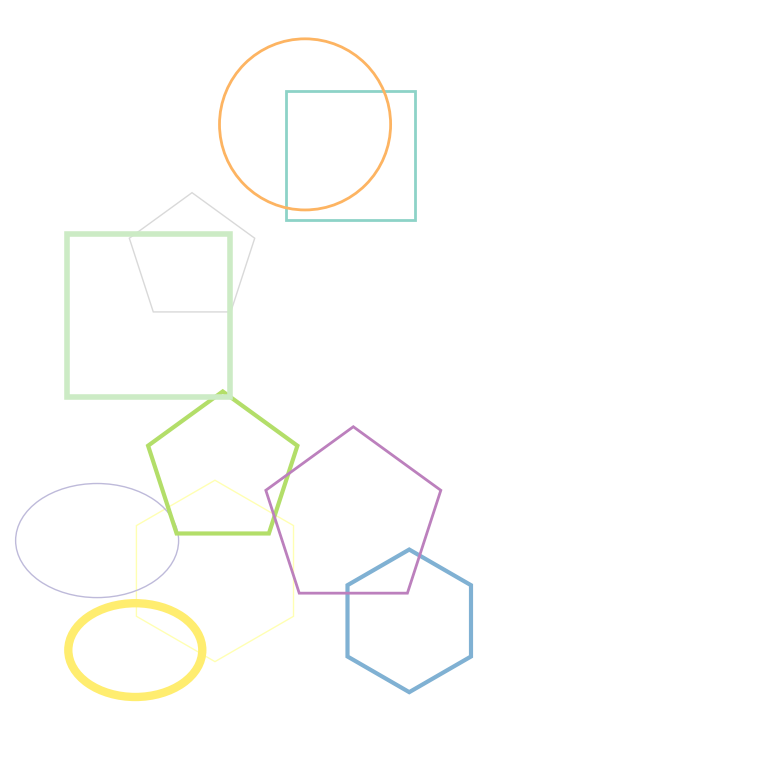[{"shape": "square", "thickness": 1, "radius": 0.42, "center": [0.455, 0.798]}, {"shape": "hexagon", "thickness": 0.5, "radius": 0.59, "center": [0.279, 0.259]}, {"shape": "oval", "thickness": 0.5, "radius": 0.53, "center": [0.126, 0.298]}, {"shape": "hexagon", "thickness": 1.5, "radius": 0.46, "center": [0.531, 0.194]}, {"shape": "circle", "thickness": 1, "radius": 0.56, "center": [0.396, 0.838]}, {"shape": "pentagon", "thickness": 1.5, "radius": 0.51, "center": [0.289, 0.39]}, {"shape": "pentagon", "thickness": 0.5, "radius": 0.43, "center": [0.249, 0.664]}, {"shape": "pentagon", "thickness": 1, "radius": 0.6, "center": [0.459, 0.326]}, {"shape": "square", "thickness": 2, "radius": 0.53, "center": [0.193, 0.59]}, {"shape": "oval", "thickness": 3, "radius": 0.43, "center": [0.176, 0.156]}]